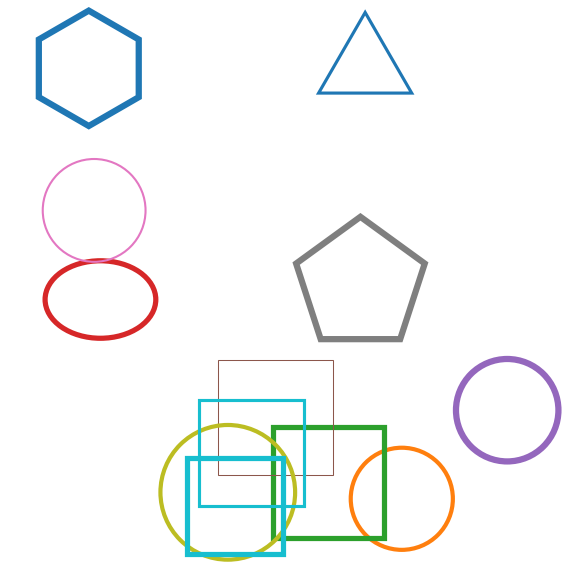[{"shape": "triangle", "thickness": 1.5, "radius": 0.47, "center": [0.632, 0.885]}, {"shape": "hexagon", "thickness": 3, "radius": 0.5, "center": [0.154, 0.881]}, {"shape": "circle", "thickness": 2, "radius": 0.44, "center": [0.696, 0.135]}, {"shape": "square", "thickness": 2.5, "radius": 0.48, "center": [0.569, 0.163]}, {"shape": "oval", "thickness": 2.5, "radius": 0.48, "center": [0.174, 0.48]}, {"shape": "circle", "thickness": 3, "radius": 0.44, "center": [0.878, 0.289]}, {"shape": "square", "thickness": 0.5, "radius": 0.5, "center": [0.478, 0.277]}, {"shape": "circle", "thickness": 1, "radius": 0.45, "center": [0.163, 0.635]}, {"shape": "pentagon", "thickness": 3, "radius": 0.59, "center": [0.624, 0.507]}, {"shape": "circle", "thickness": 2, "radius": 0.58, "center": [0.394, 0.147]}, {"shape": "square", "thickness": 2.5, "radius": 0.42, "center": [0.407, 0.123]}, {"shape": "square", "thickness": 1.5, "radius": 0.46, "center": [0.436, 0.214]}]